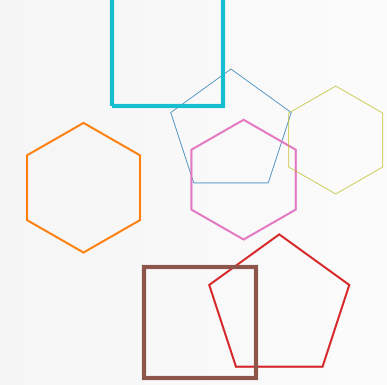[{"shape": "pentagon", "thickness": 0.5, "radius": 0.82, "center": [0.596, 0.657]}, {"shape": "hexagon", "thickness": 1.5, "radius": 0.84, "center": [0.216, 0.512]}, {"shape": "pentagon", "thickness": 1.5, "radius": 0.95, "center": [0.721, 0.201]}, {"shape": "square", "thickness": 3, "radius": 0.72, "center": [0.515, 0.163]}, {"shape": "hexagon", "thickness": 1.5, "radius": 0.78, "center": [0.629, 0.533]}, {"shape": "hexagon", "thickness": 0.5, "radius": 0.7, "center": [0.866, 0.636]}, {"shape": "square", "thickness": 3, "radius": 0.72, "center": [0.432, 0.867]}]